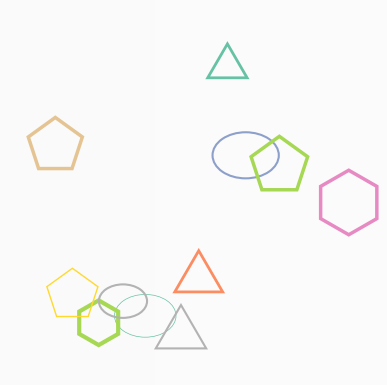[{"shape": "oval", "thickness": 0.5, "radius": 0.4, "center": [0.375, 0.18]}, {"shape": "triangle", "thickness": 2, "radius": 0.29, "center": [0.587, 0.827]}, {"shape": "triangle", "thickness": 2, "radius": 0.36, "center": [0.513, 0.277]}, {"shape": "oval", "thickness": 1.5, "radius": 0.43, "center": [0.634, 0.597]}, {"shape": "hexagon", "thickness": 2.5, "radius": 0.42, "center": [0.9, 0.474]}, {"shape": "pentagon", "thickness": 2.5, "radius": 0.38, "center": [0.721, 0.569]}, {"shape": "hexagon", "thickness": 3, "radius": 0.29, "center": [0.255, 0.162]}, {"shape": "pentagon", "thickness": 1, "radius": 0.35, "center": [0.187, 0.234]}, {"shape": "pentagon", "thickness": 2.5, "radius": 0.37, "center": [0.143, 0.622]}, {"shape": "oval", "thickness": 1.5, "radius": 0.31, "center": [0.317, 0.218]}, {"shape": "triangle", "thickness": 1.5, "radius": 0.38, "center": [0.467, 0.133]}]